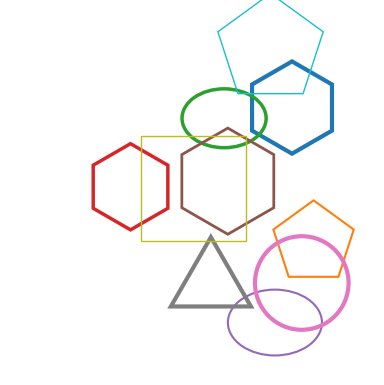[{"shape": "hexagon", "thickness": 3, "radius": 0.6, "center": [0.759, 0.721]}, {"shape": "pentagon", "thickness": 1.5, "radius": 0.55, "center": [0.814, 0.37]}, {"shape": "oval", "thickness": 2.5, "radius": 0.55, "center": [0.582, 0.693]}, {"shape": "hexagon", "thickness": 2.5, "radius": 0.56, "center": [0.339, 0.515]}, {"shape": "oval", "thickness": 1.5, "radius": 0.61, "center": [0.714, 0.162]}, {"shape": "hexagon", "thickness": 2, "radius": 0.69, "center": [0.592, 0.529]}, {"shape": "circle", "thickness": 3, "radius": 0.61, "center": [0.784, 0.265]}, {"shape": "triangle", "thickness": 3, "radius": 0.6, "center": [0.548, 0.264]}, {"shape": "square", "thickness": 1, "radius": 0.68, "center": [0.502, 0.51]}, {"shape": "pentagon", "thickness": 1, "radius": 0.72, "center": [0.703, 0.873]}]